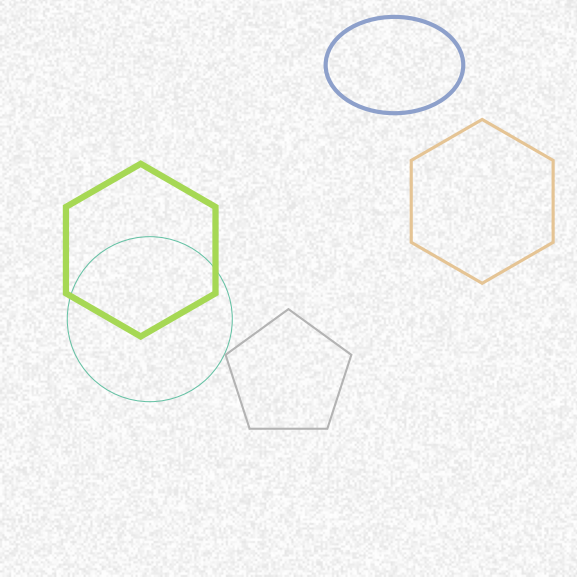[{"shape": "circle", "thickness": 0.5, "radius": 0.71, "center": [0.259, 0.446]}, {"shape": "oval", "thickness": 2, "radius": 0.6, "center": [0.683, 0.886]}, {"shape": "hexagon", "thickness": 3, "radius": 0.75, "center": [0.244, 0.566]}, {"shape": "hexagon", "thickness": 1.5, "radius": 0.71, "center": [0.835, 0.65]}, {"shape": "pentagon", "thickness": 1, "radius": 0.57, "center": [0.5, 0.349]}]